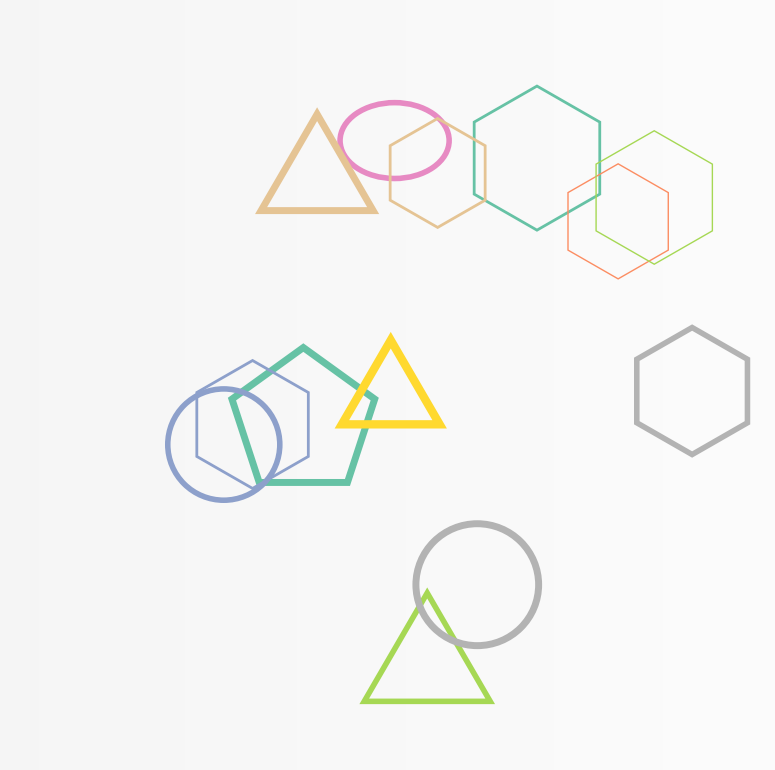[{"shape": "hexagon", "thickness": 1, "radius": 0.47, "center": [0.693, 0.795]}, {"shape": "pentagon", "thickness": 2.5, "radius": 0.48, "center": [0.391, 0.452]}, {"shape": "hexagon", "thickness": 0.5, "radius": 0.37, "center": [0.798, 0.713]}, {"shape": "hexagon", "thickness": 1, "radius": 0.42, "center": [0.326, 0.449]}, {"shape": "circle", "thickness": 2, "radius": 0.36, "center": [0.289, 0.423]}, {"shape": "oval", "thickness": 2, "radius": 0.35, "center": [0.509, 0.817]}, {"shape": "hexagon", "thickness": 0.5, "radius": 0.43, "center": [0.844, 0.744]}, {"shape": "triangle", "thickness": 2, "radius": 0.47, "center": [0.551, 0.136]}, {"shape": "triangle", "thickness": 3, "radius": 0.36, "center": [0.504, 0.485]}, {"shape": "hexagon", "thickness": 1, "radius": 0.35, "center": [0.565, 0.775]}, {"shape": "triangle", "thickness": 2.5, "radius": 0.42, "center": [0.409, 0.768]}, {"shape": "hexagon", "thickness": 2, "radius": 0.41, "center": [0.893, 0.492]}, {"shape": "circle", "thickness": 2.5, "radius": 0.4, "center": [0.616, 0.241]}]